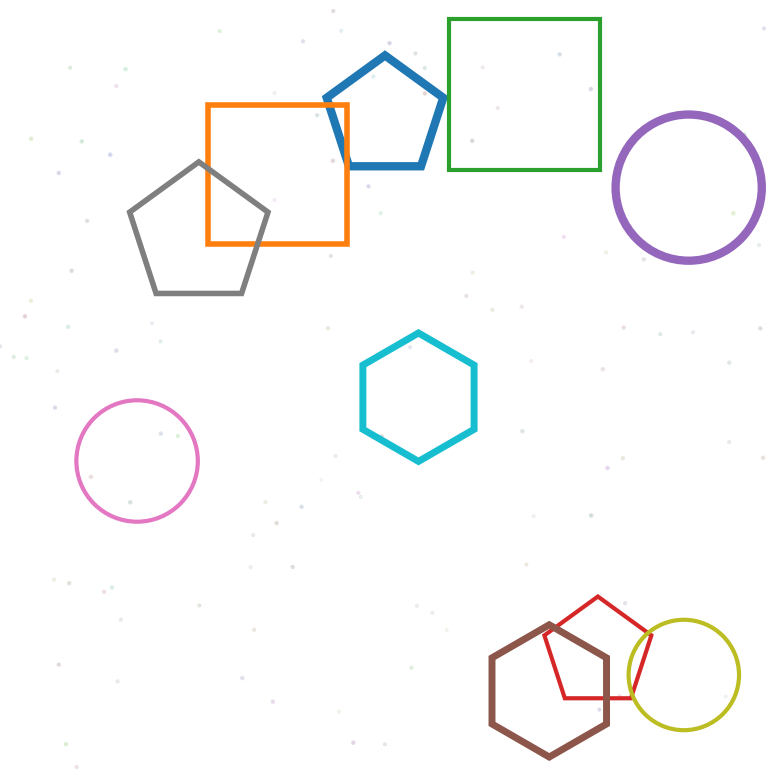[{"shape": "pentagon", "thickness": 3, "radius": 0.4, "center": [0.5, 0.848]}, {"shape": "square", "thickness": 2, "radius": 0.45, "center": [0.36, 0.773]}, {"shape": "square", "thickness": 1.5, "radius": 0.49, "center": [0.681, 0.878]}, {"shape": "pentagon", "thickness": 1.5, "radius": 0.37, "center": [0.776, 0.152]}, {"shape": "circle", "thickness": 3, "radius": 0.47, "center": [0.894, 0.756]}, {"shape": "hexagon", "thickness": 2.5, "radius": 0.43, "center": [0.713, 0.103]}, {"shape": "circle", "thickness": 1.5, "radius": 0.39, "center": [0.178, 0.401]}, {"shape": "pentagon", "thickness": 2, "radius": 0.47, "center": [0.258, 0.695]}, {"shape": "circle", "thickness": 1.5, "radius": 0.36, "center": [0.888, 0.123]}, {"shape": "hexagon", "thickness": 2.5, "radius": 0.42, "center": [0.543, 0.484]}]